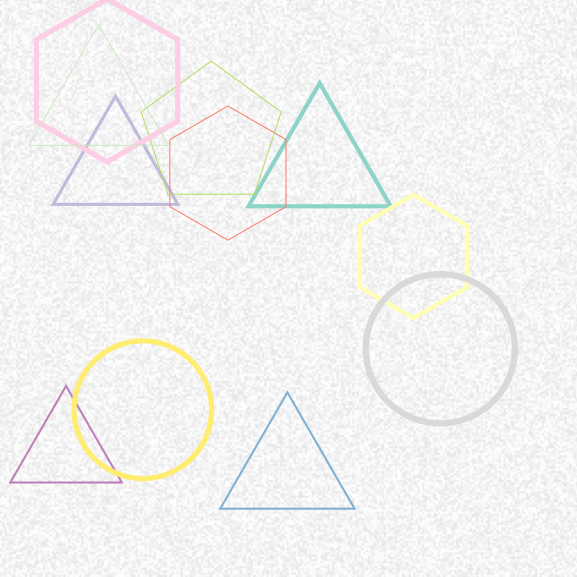[{"shape": "triangle", "thickness": 2, "radius": 0.71, "center": [0.554, 0.713]}, {"shape": "hexagon", "thickness": 2, "radius": 0.53, "center": [0.716, 0.555]}, {"shape": "triangle", "thickness": 1.5, "radius": 0.62, "center": [0.2, 0.708]}, {"shape": "hexagon", "thickness": 0.5, "radius": 0.58, "center": [0.395, 0.699]}, {"shape": "triangle", "thickness": 1, "radius": 0.67, "center": [0.498, 0.185]}, {"shape": "pentagon", "thickness": 0.5, "radius": 0.64, "center": [0.366, 0.766]}, {"shape": "hexagon", "thickness": 2.5, "radius": 0.71, "center": [0.185, 0.86]}, {"shape": "circle", "thickness": 3, "radius": 0.65, "center": [0.762, 0.395]}, {"shape": "triangle", "thickness": 1, "radius": 0.56, "center": [0.114, 0.219]}, {"shape": "triangle", "thickness": 0.5, "radius": 0.7, "center": [0.171, 0.817]}, {"shape": "circle", "thickness": 2.5, "radius": 0.6, "center": [0.247, 0.29]}]